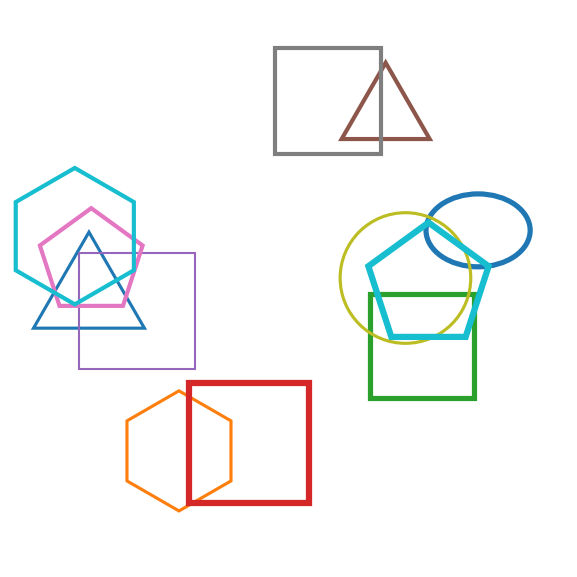[{"shape": "triangle", "thickness": 1.5, "radius": 0.55, "center": [0.154, 0.486]}, {"shape": "oval", "thickness": 2.5, "radius": 0.45, "center": [0.828, 0.6]}, {"shape": "hexagon", "thickness": 1.5, "radius": 0.52, "center": [0.31, 0.218]}, {"shape": "square", "thickness": 2.5, "radius": 0.45, "center": [0.73, 0.401]}, {"shape": "square", "thickness": 3, "radius": 0.52, "center": [0.431, 0.231]}, {"shape": "square", "thickness": 1, "radius": 0.5, "center": [0.237, 0.461]}, {"shape": "triangle", "thickness": 2, "radius": 0.44, "center": [0.668, 0.802]}, {"shape": "pentagon", "thickness": 2, "radius": 0.47, "center": [0.158, 0.545]}, {"shape": "square", "thickness": 2, "radius": 0.46, "center": [0.568, 0.824]}, {"shape": "circle", "thickness": 1.5, "radius": 0.57, "center": [0.702, 0.518]}, {"shape": "hexagon", "thickness": 2, "radius": 0.59, "center": [0.13, 0.59]}, {"shape": "pentagon", "thickness": 3, "radius": 0.55, "center": [0.742, 0.504]}]